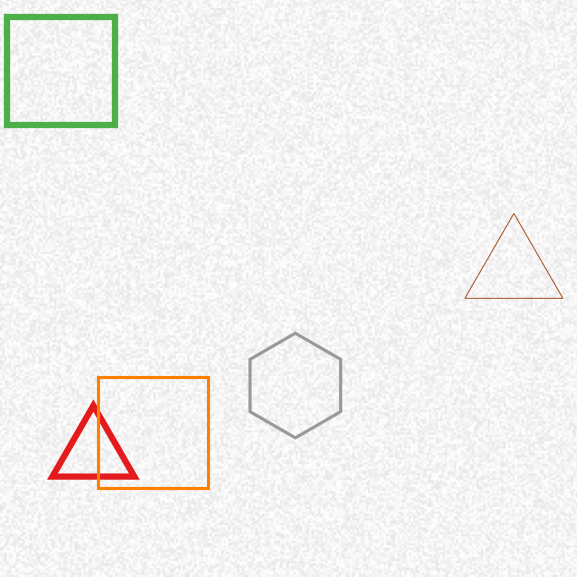[{"shape": "triangle", "thickness": 3, "radius": 0.41, "center": [0.162, 0.215]}, {"shape": "square", "thickness": 3, "radius": 0.47, "center": [0.106, 0.876]}, {"shape": "square", "thickness": 1.5, "radius": 0.48, "center": [0.265, 0.251]}, {"shape": "triangle", "thickness": 0.5, "radius": 0.49, "center": [0.89, 0.532]}, {"shape": "hexagon", "thickness": 1.5, "radius": 0.45, "center": [0.511, 0.332]}]